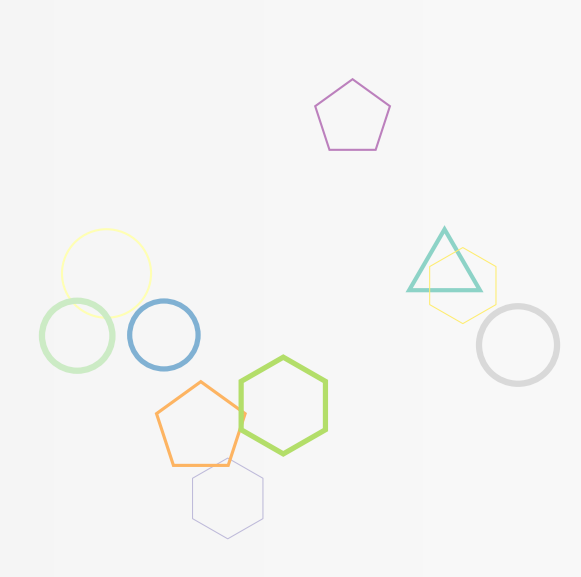[{"shape": "triangle", "thickness": 2, "radius": 0.35, "center": [0.765, 0.532]}, {"shape": "circle", "thickness": 1, "radius": 0.38, "center": [0.183, 0.526]}, {"shape": "hexagon", "thickness": 0.5, "radius": 0.35, "center": [0.392, 0.136]}, {"shape": "circle", "thickness": 2.5, "radius": 0.29, "center": [0.282, 0.419]}, {"shape": "pentagon", "thickness": 1.5, "radius": 0.4, "center": [0.345, 0.258]}, {"shape": "hexagon", "thickness": 2.5, "radius": 0.42, "center": [0.487, 0.297]}, {"shape": "circle", "thickness": 3, "radius": 0.34, "center": [0.891, 0.402]}, {"shape": "pentagon", "thickness": 1, "radius": 0.34, "center": [0.607, 0.794]}, {"shape": "circle", "thickness": 3, "radius": 0.3, "center": [0.133, 0.418]}, {"shape": "hexagon", "thickness": 0.5, "radius": 0.33, "center": [0.796, 0.505]}]